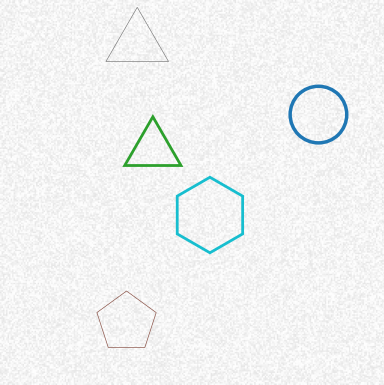[{"shape": "circle", "thickness": 2.5, "radius": 0.37, "center": [0.827, 0.702]}, {"shape": "triangle", "thickness": 2, "radius": 0.42, "center": [0.397, 0.612]}, {"shape": "pentagon", "thickness": 0.5, "radius": 0.4, "center": [0.329, 0.163]}, {"shape": "triangle", "thickness": 0.5, "radius": 0.47, "center": [0.356, 0.887]}, {"shape": "hexagon", "thickness": 2, "radius": 0.49, "center": [0.545, 0.442]}]